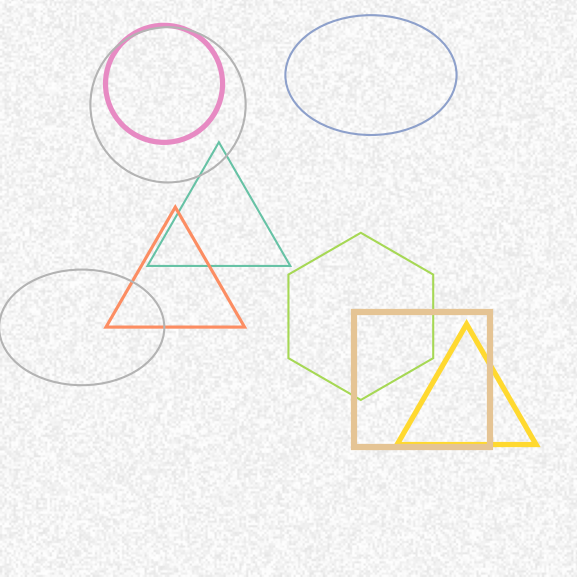[{"shape": "triangle", "thickness": 1, "radius": 0.71, "center": [0.379, 0.61]}, {"shape": "triangle", "thickness": 1.5, "radius": 0.69, "center": [0.304, 0.502]}, {"shape": "oval", "thickness": 1, "radius": 0.74, "center": [0.642, 0.869]}, {"shape": "circle", "thickness": 2.5, "radius": 0.51, "center": [0.284, 0.854]}, {"shape": "hexagon", "thickness": 1, "radius": 0.72, "center": [0.625, 0.451]}, {"shape": "triangle", "thickness": 2.5, "radius": 0.69, "center": [0.808, 0.299]}, {"shape": "square", "thickness": 3, "radius": 0.59, "center": [0.731, 0.342]}, {"shape": "circle", "thickness": 1, "radius": 0.67, "center": [0.291, 0.818]}, {"shape": "oval", "thickness": 1, "radius": 0.72, "center": [0.141, 0.432]}]